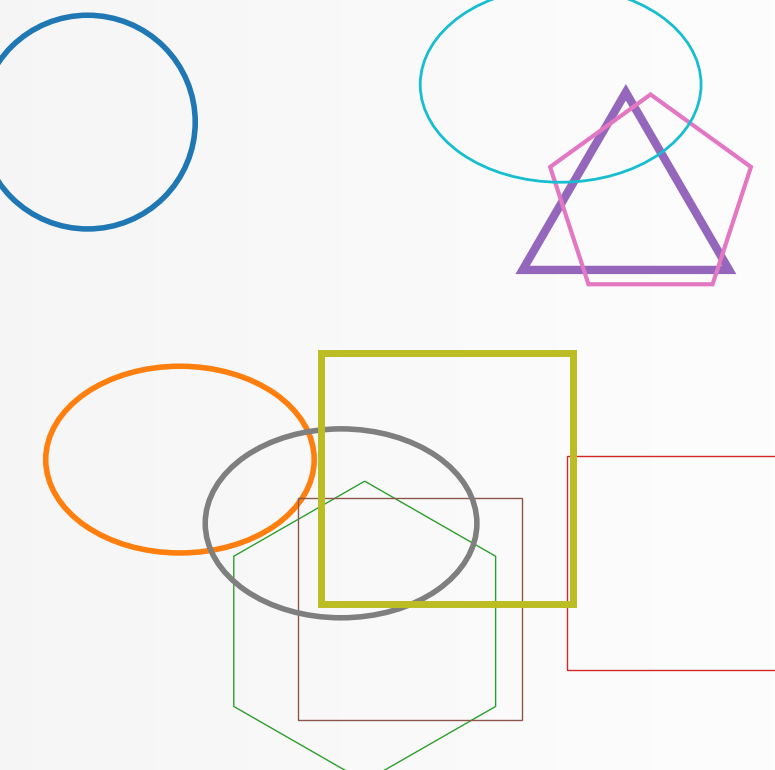[{"shape": "circle", "thickness": 2, "radius": 0.69, "center": [0.113, 0.841]}, {"shape": "oval", "thickness": 2, "radius": 0.87, "center": [0.232, 0.403]}, {"shape": "hexagon", "thickness": 0.5, "radius": 0.98, "center": [0.471, 0.18]}, {"shape": "square", "thickness": 0.5, "radius": 0.7, "center": [0.871, 0.269]}, {"shape": "triangle", "thickness": 3, "radius": 0.77, "center": [0.808, 0.726]}, {"shape": "square", "thickness": 0.5, "radius": 0.72, "center": [0.529, 0.209]}, {"shape": "pentagon", "thickness": 1.5, "radius": 0.68, "center": [0.839, 0.741]}, {"shape": "oval", "thickness": 2, "radius": 0.88, "center": [0.44, 0.32]}, {"shape": "square", "thickness": 2.5, "radius": 0.81, "center": [0.577, 0.379]}, {"shape": "oval", "thickness": 1, "radius": 0.91, "center": [0.723, 0.89]}]